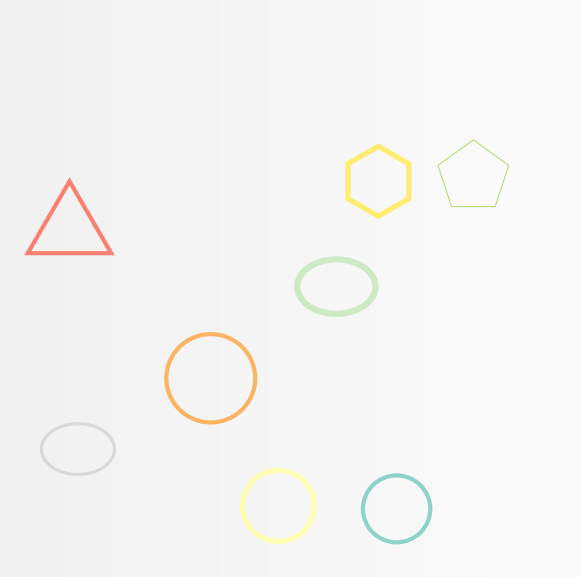[{"shape": "circle", "thickness": 2, "radius": 0.29, "center": [0.682, 0.118]}, {"shape": "circle", "thickness": 2.5, "radius": 0.31, "center": [0.479, 0.123]}, {"shape": "triangle", "thickness": 2, "radius": 0.41, "center": [0.12, 0.602]}, {"shape": "circle", "thickness": 2, "radius": 0.38, "center": [0.363, 0.344]}, {"shape": "pentagon", "thickness": 0.5, "radius": 0.32, "center": [0.814, 0.693]}, {"shape": "oval", "thickness": 1.5, "radius": 0.31, "center": [0.134, 0.221]}, {"shape": "oval", "thickness": 3, "radius": 0.34, "center": [0.579, 0.503]}, {"shape": "hexagon", "thickness": 2.5, "radius": 0.3, "center": [0.651, 0.685]}]